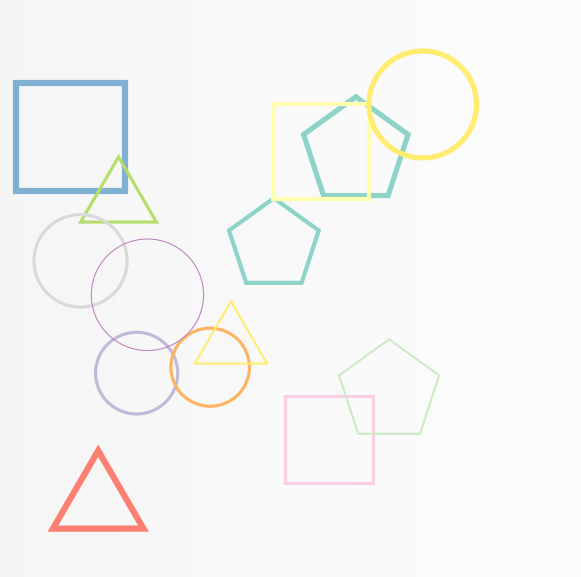[{"shape": "pentagon", "thickness": 2.5, "radius": 0.47, "center": [0.612, 0.737]}, {"shape": "pentagon", "thickness": 2, "radius": 0.41, "center": [0.471, 0.575]}, {"shape": "square", "thickness": 2, "radius": 0.41, "center": [0.552, 0.738]}, {"shape": "circle", "thickness": 1.5, "radius": 0.35, "center": [0.235, 0.353]}, {"shape": "triangle", "thickness": 3, "radius": 0.45, "center": [0.169, 0.129]}, {"shape": "square", "thickness": 3, "radius": 0.47, "center": [0.121, 0.762]}, {"shape": "circle", "thickness": 1.5, "radius": 0.34, "center": [0.362, 0.363]}, {"shape": "triangle", "thickness": 1.5, "radius": 0.38, "center": [0.204, 0.652]}, {"shape": "square", "thickness": 1.5, "radius": 0.38, "center": [0.566, 0.238]}, {"shape": "circle", "thickness": 1.5, "radius": 0.4, "center": [0.139, 0.547]}, {"shape": "circle", "thickness": 0.5, "radius": 0.48, "center": [0.254, 0.489]}, {"shape": "pentagon", "thickness": 1, "radius": 0.45, "center": [0.669, 0.321]}, {"shape": "circle", "thickness": 2.5, "radius": 0.46, "center": [0.727, 0.818]}, {"shape": "triangle", "thickness": 1, "radius": 0.36, "center": [0.397, 0.406]}]